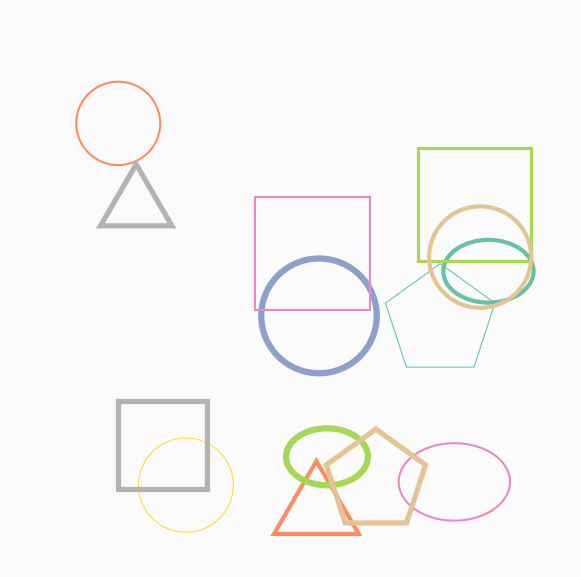[{"shape": "oval", "thickness": 2, "radius": 0.39, "center": [0.84, 0.529]}, {"shape": "pentagon", "thickness": 0.5, "radius": 0.49, "center": [0.757, 0.444]}, {"shape": "circle", "thickness": 1, "radius": 0.36, "center": [0.203, 0.785]}, {"shape": "triangle", "thickness": 2, "radius": 0.42, "center": [0.544, 0.117]}, {"shape": "circle", "thickness": 3, "radius": 0.5, "center": [0.549, 0.452]}, {"shape": "square", "thickness": 1, "radius": 0.49, "center": [0.537, 0.56]}, {"shape": "oval", "thickness": 1, "radius": 0.48, "center": [0.782, 0.165]}, {"shape": "square", "thickness": 1.5, "radius": 0.49, "center": [0.817, 0.645]}, {"shape": "oval", "thickness": 3, "radius": 0.35, "center": [0.563, 0.208]}, {"shape": "circle", "thickness": 0.5, "radius": 0.41, "center": [0.32, 0.159]}, {"shape": "circle", "thickness": 2, "radius": 0.44, "center": [0.826, 0.554]}, {"shape": "pentagon", "thickness": 2.5, "radius": 0.45, "center": [0.647, 0.166]}, {"shape": "triangle", "thickness": 2.5, "radius": 0.35, "center": [0.234, 0.644]}, {"shape": "square", "thickness": 2.5, "radius": 0.38, "center": [0.28, 0.229]}]